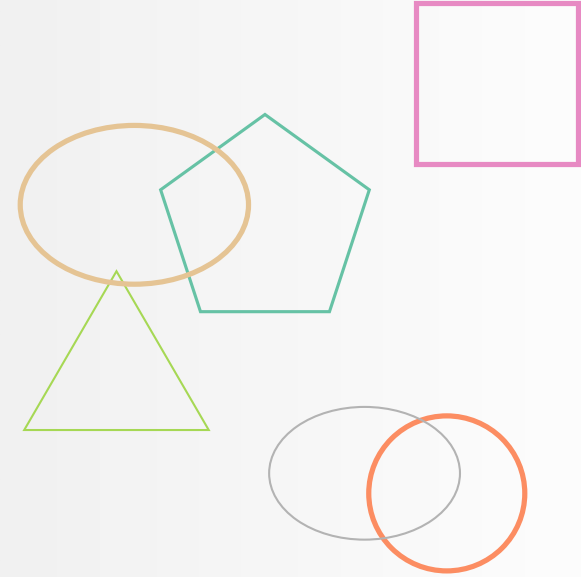[{"shape": "pentagon", "thickness": 1.5, "radius": 0.94, "center": [0.456, 0.612]}, {"shape": "circle", "thickness": 2.5, "radius": 0.67, "center": [0.769, 0.145]}, {"shape": "square", "thickness": 2.5, "radius": 0.7, "center": [0.855, 0.855]}, {"shape": "triangle", "thickness": 1, "radius": 0.92, "center": [0.2, 0.346]}, {"shape": "oval", "thickness": 2.5, "radius": 0.98, "center": [0.231, 0.644]}, {"shape": "oval", "thickness": 1, "radius": 0.82, "center": [0.627, 0.18]}]